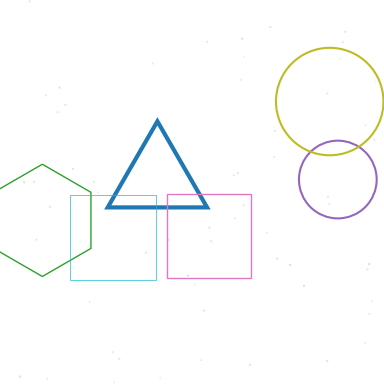[{"shape": "triangle", "thickness": 3, "radius": 0.75, "center": [0.409, 0.536]}, {"shape": "hexagon", "thickness": 1, "radius": 0.73, "center": [0.11, 0.428]}, {"shape": "circle", "thickness": 1.5, "radius": 0.5, "center": [0.877, 0.534]}, {"shape": "square", "thickness": 1, "radius": 0.54, "center": [0.544, 0.387]}, {"shape": "circle", "thickness": 1.5, "radius": 0.7, "center": [0.856, 0.736]}, {"shape": "square", "thickness": 0.5, "radius": 0.56, "center": [0.292, 0.383]}]